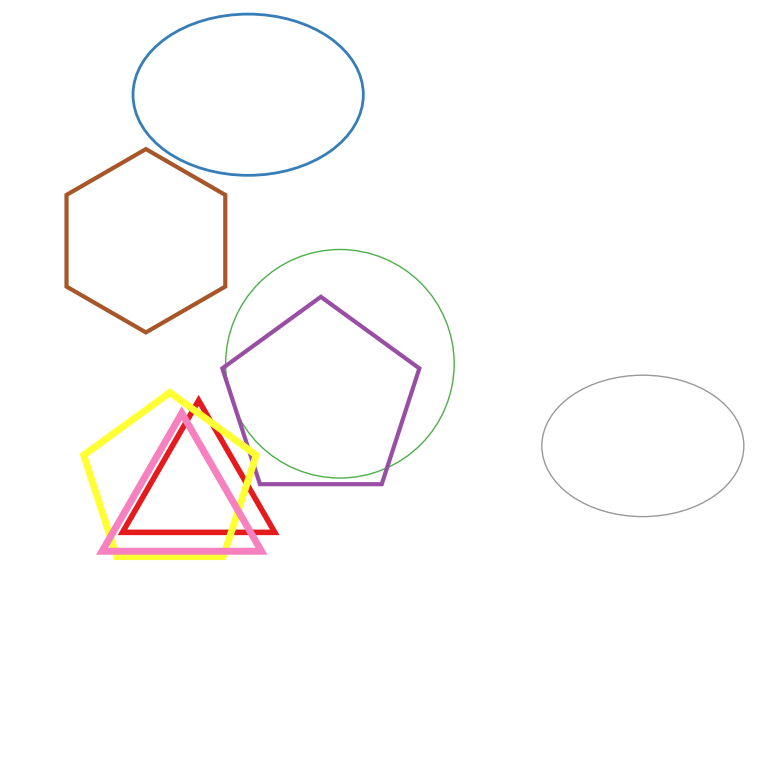[{"shape": "triangle", "thickness": 2, "radius": 0.57, "center": [0.258, 0.366]}, {"shape": "oval", "thickness": 1, "radius": 0.75, "center": [0.322, 0.877]}, {"shape": "circle", "thickness": 0.5, "radius": 0.74, "center": [0.441, 0.528]}, {"shape": "pentagon", "thickness": 1.5, "radius": 0.67, "center": [0.417, 0.48]}, {"shape": "pentagon", "thickness": 2.5, "radius": 0.59, "center": [0.221, 0.372]}, {"shape": "hexagon", "thickness": 1.5, "radius": 0.6, "center": [0.189, 0.687]}, {"shape": "triangle", "thickness": 2.5, "radius": 0.6, "center": [0.236, 0.344]}, {"shape": "oval", "thickness": 0.5, "radius": 0.66, "center": [0.835, 0.421]}]